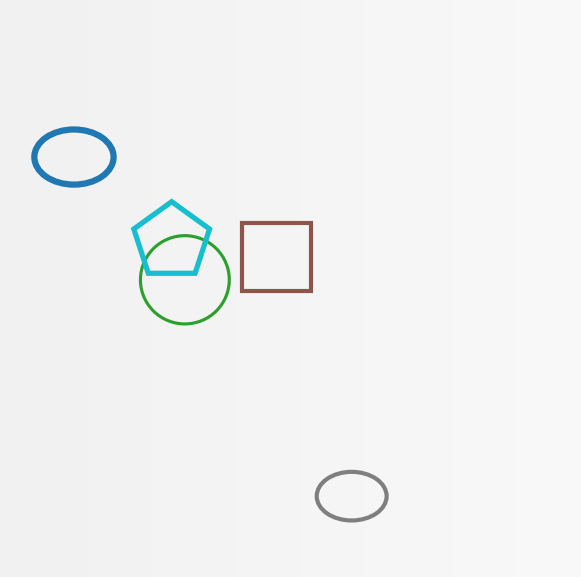[{"shape": "oval", "thickness": 3, "radius": 0.34, "center": [0.127, 0.727]}, {"shape": "circle", "thickness": 1.5, "radius": 0.38, "center": [0.318, 0.515]}, {"shape": "square", "thickness": 2, "radius": 0.3, "center": [0.476, 0.554]}, {"shape": "oval", "thickness": 2, "radius": 0.3, "center": [0.605, 0.14]}, {"shape": "pentagon", "thickness": 2.5, "radius": 0.34, "center": [0.295, 0.581]}]